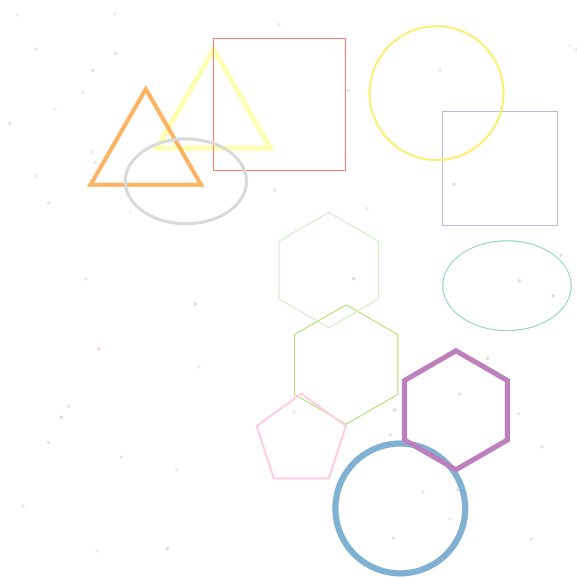[{"shape": "oval", "thickness": 0.5, "radius": 0.56, "center": [0.878, 0.504]}, {"shape": "triangle", "thickness": 2.5, "radius": 0.57, "center": [0.37, 0.8]}, {"shape": "square", "thickness": 0.5, "radius": 0.5, "center": [0.865, 0.708]}, {"shape": "square", "thickness": 0.5, "radius": 0.57, "center": [0.483, 0.819]}, {"shape": "circle", "thickness": 3, "radius": 0.56, "center": [0.693, 0.119]}, {"shape": "triangle", "thickness": 2, "radius": 0.55, "center": [0.252, 0.734]}, {"shape": "hexagon", "thickness": 0.5, "radius": 0.52, "center": [0.599, 0.368]}, {"shape": "pentagon", "thickness": 1, "radius": 0.41, "center": [0.522, 0.236]}, {"shape": "oval", "thickness": 1.5, "radius": 0.52, "center": [0.322, 0.685]}, {"shape": "hexagon", "thickness": 2.5, "radius": 0.51, "center": [0.79, 0.289]}, {"shape": "hexagon", "thickness": 0.5, "radius": 0.5, "center": [0.569, 0.531]}, {"shape": "circle", "thickness": 1, "radius": 0.58, "center": [0.756, 0.838]}]